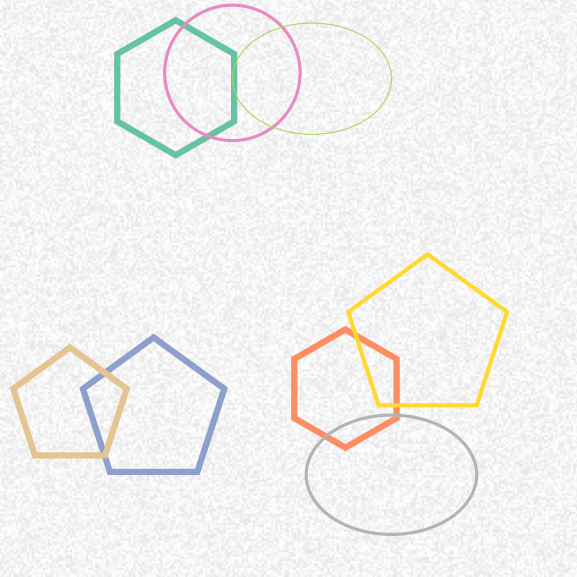[{"shape": "hexagon", "thickness": 3, "radius": 0.58, "center": [0.304, 0.847]}, {"shape": "hexagon", "thickness": 3, "radius": 0.51, "center": [0.598, 0.326]}, {"shape": "pentagon", "thickness": 3, "radius": 0.64, "center": [0.266, 0.286]}, {"shape": "circle", "thickness": 1.5, "radius": 0.59, "center": [0.402, 0.873]}, {"shape": "oval", "thickness": 0.5, "radius": 0.69, "center": [0.54, 0.863]}, {"shape": "pentagon", "thickness": 2, "radius": 0.72, "center": [0.741, 0.414]}, {"shape": "pentagon", "thickness": 3, "radius": 0.52, "center": [0.121, 0.294]}, {"shape": "oval", "thickness": 1.5, "radius": 0.74, "center": [0.678, 0.177]}]